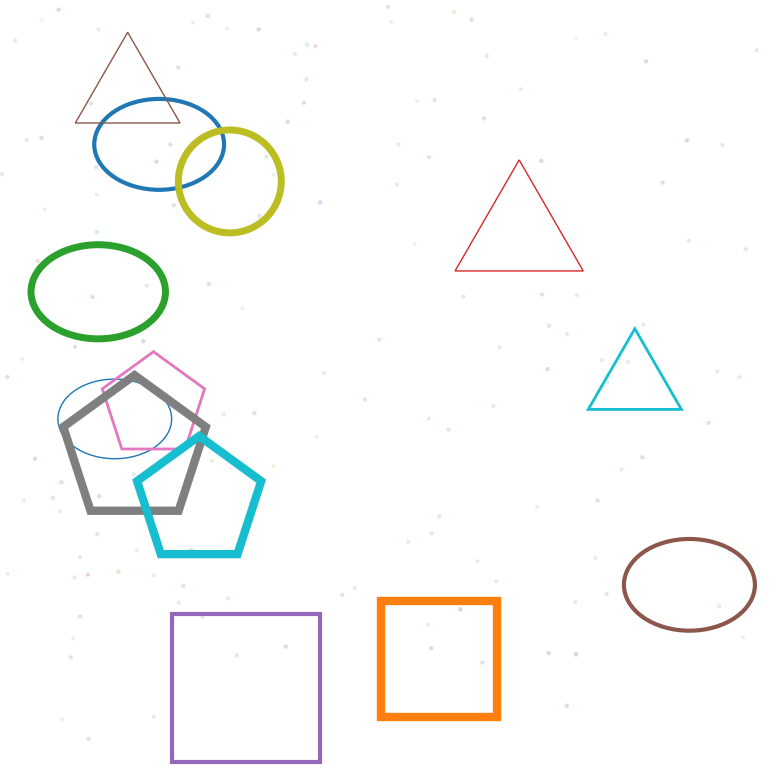[{"shape": "oval", "thickness": 0.5, "radius": 0.37, "center": [0.149, 0.456]}, {"shape": "oval", "thickness": 1.5, "radius": 0.42, "center": [0.207, 0.813]}, {"shape": "square", "thickness": 3, "radius": 0.38, "center": [0.57, 0.144]}, {"shape": "oval", "thickness": 2.5, "radius": 0.44, "center": [0.128, 0.621]}, {"shape": "triangle", "thickness": 0.5, "radius": 0.48, "center": [0.674, 0.696]}, {"shape": "square", "thickness": 1.5, "radius": 0.48, "center": [0.319, 0.106]}, {"shape": "oval", "thickness": 1.5, "radius": 0.43, "center": [0.895, 0.24]}, {"shape": "triangle", "thickness": 0.5, "radius": 0.39, "center": [0.166, 0.88]}, {"shape": "pentagon", "thickness": 1, "radius": 0.35, "center": [0.199, 0.473]}, {"shape": "pentagon", "thickness": 3, "radius": 0.49, "center": [0.175, 0.415]}, {"shape": "circle", "thickness": 2.5, "radius": 0.33, "center": [0.298, 0.764]}, {"shape": "pentagon", "thickness": 3, "radius": 0.42, "center": [0.259, 0.349]}, {"shape": "triangle", "thickness": 1, "radius": 0.35, "center": [0.824, 0.503]}]